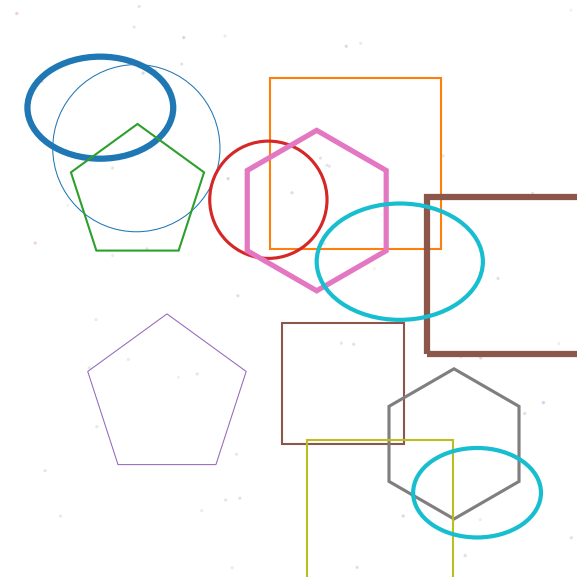[{"shape": "circle", "thickness": 0.5, "radius": 0.72, "center": [0.236, 0.743]}, {"shape": "oval", "thickness": 3, "radius": 0.63, "center": [0.174, 0.813]}, {"shape": "square", "thickness": 1, "radius": 0.74, "center": [0.616, 0.716]}, {"shape": "pentagon", "thickness": 1, "radius": 0.61, "center": [0.238, 0.663]}, {"shape": "circle", "thickness": 1.5, "radius": 0.51, "center": [0.465, 0.653]}, {"shape": "pentagon", "thickness": 0.5, "radius": 0.72, "center": [0.289, 0.311]}, {"shape": "square", "thickness": 1, "radius": 0.53, "center": [0.594, 0.335]}, {"shape": "square", "thickness": 3, "radius": 0.68, "center": [0.875, 0.522]}, {"shape": "hexagon", "thickness": 2.5, "radius": 0.69, "center": [0.548, 0.634]}, {"shape": "hexagon", "thickness": 1.5, "radius": 0.65, "center": [0.786, 0.23]}, {"shape": "square", "thickness": 1, "radius": 0.63, "center": [0.658, 0.111]}, {"shape": "oval", "thickness": 2, "radius": 0.55, "center": [0.826, 0.146]}, {"shape": "oval", "thickness": 2, "radius": 0.72, "center": [0.692, 0.546]}]